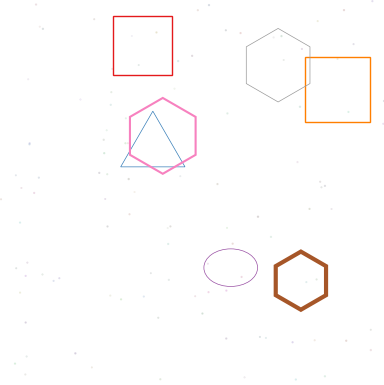[{"shape": "square", "thickness": 1, "radius": 0.38, "center": [0.37, 0.882]}, {"shape": "triangle", "thickness": 0.5, "radius": 0.48, "center": [0.397, 0.615]}, {"shape": "oval", "thickness": 0.5, "radius": 0.35, "center": [0.599, 0.305]}, {"shape": "square", "thickness": 1, "radius": 0.42, "center": [0.878, 0.768]}, {"shape": "hexagon", "thickness": 3, "radius": 0.38, "center": [0.782, 0.271]}, {"shape": "hexagon", "thickness": 1.5, "radius": 0.49, "center": [0.423, 0.647]}, {"shape": "hexagon", "thickness": 0.5, "radius": 0.48, "center": [0.722, 0.831]}]